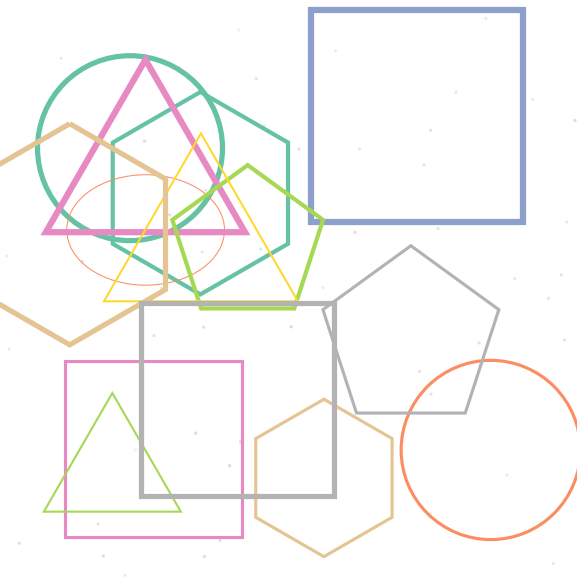[{"shape": "hexagon", "thickness": 2, "radius": 0.88, "center": [0.347, 0.665]}, {"shape": "circle", "thickness": 2.5, "radius": 0.8, "center": [0.225, 0.743]}, {"shape": "circle", "thickness": 1.5, "radius": 0.78, "center": [0.85, 0.22]}, {"shape": "oval", "thickness": 0.5, "radius": 0.68, "center": [0.252, 0.601]}, {"shape": "square", "thickness": 3, "radius": 0.92, "center": [0.722, 0.798]}, {"shape": "square", "thickness": 1.5, "radius": 0.76, "center": [0.266, 0.222]}, {"shape": "triangle", "thickness": 3, "radius": 1.0, "center": [0.252, 0.697]}, {"shape": "triangle", "thickness": 1, "radius": 0.68, "center": [0.195, 0.182]}, {"shape": "pentagon", "thickness": 2, "radius": 0.69, "center": [0.429, 0.576]}, {"shape": "triangle", "thickness": 1, "radius": 0.97, "center": [0.348, 0.574]}, {"shape": "hexagon", "thickness": 2.5, "radius": 0.96, "center": [0.121, 0.593]}, {"shape": "hexagon", "thickness": 1.5, "radius": 0.68, "center": [0.561, 0.172]}, {"shape": "pentagon", "thickness": 1.5, "radius": 0.8, "center": [0.711, 0.413]}, {"shape": "square", "thickness": 2.5, "radius": 0.84, "center": [0.411, 0.308]}]